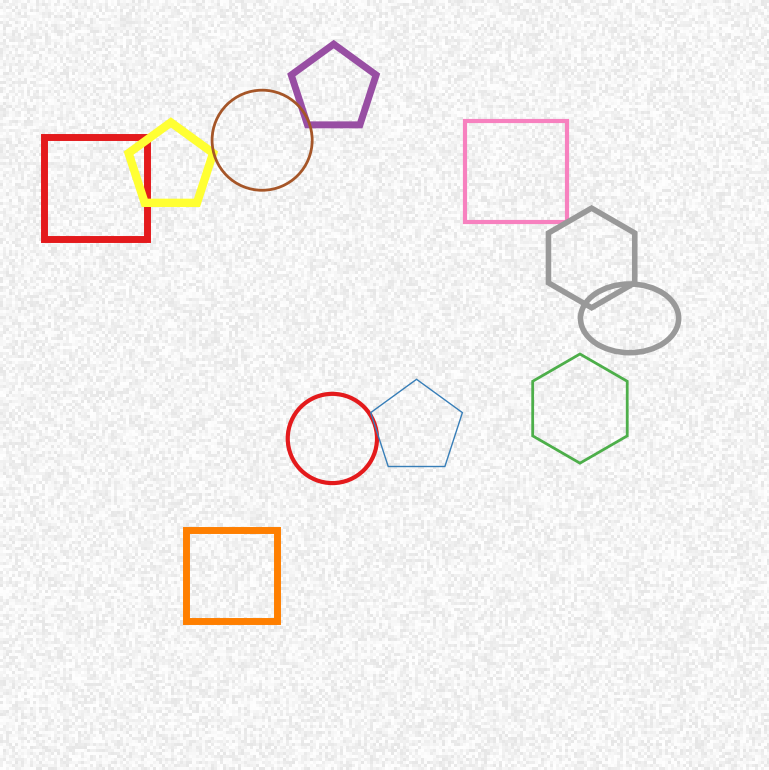[{"shape": "square", "thickness": 2.5, "radius": 0.33, "center": [0.124, 0.756]}, {"shape": "circle", "thickness": 1.5, "radius": 0.29, "center": [0.432, 0.431]}, {"shape": "pentagon", "thickness": 0.5, "radius": 0.31, "center": [0.541, 0.445]}, {"shape": "hexagon", "thickness": 1, "radius": 0.35, "center": [0.753, 0.469]}, {"shape": "pentagon", "thickness": 2.5, "radius": 0.29, "center": [0.433, 0.885]}, {"shape": "square", "thickness": 2.5, "radius": 0.3, "center": [0.301, 0.252]}, {"shape": "pentagon", "thickness": 3, "radius": 0.29, "center": [0.222, 0.783]}, {"shape": "circle", "thickness": 1, "radius": 0.32, "center": [0.34, 0.818]}, {"shape": "square", "thickness": 1.5, "radius": 0.33, "center": [0.67, 0.777]}, {"shape": "hexagon", "thickness": 2, "radius": 0.32, "center": [0.768, 0.665]}, {"shape": "oval", "thickness": 2, "radius": 0.32, "center": [0.818, 0.587]}]